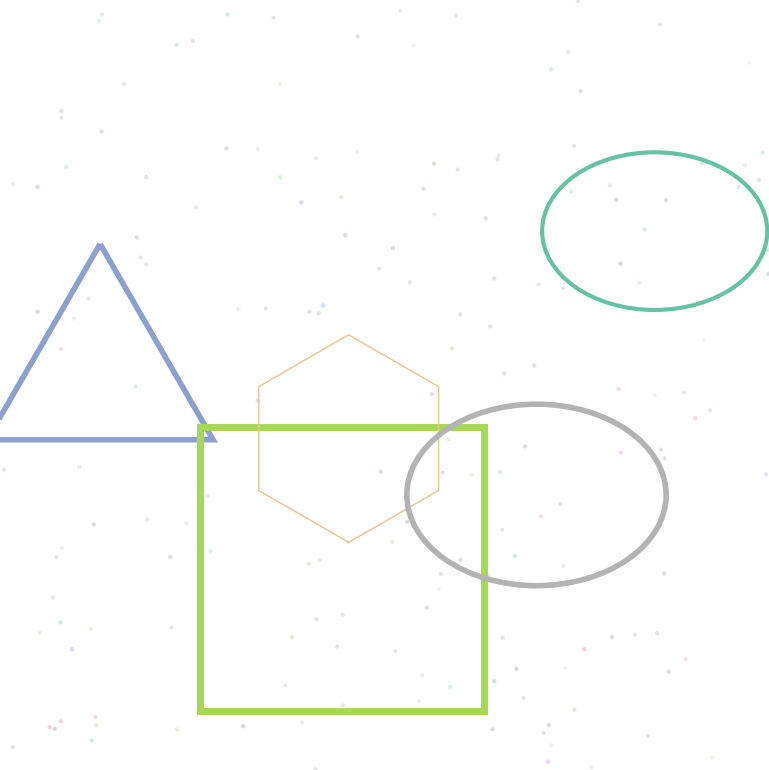[{"shape": "oval", "thickness": 1.5, "radius": 0.73, "center": [0.85, 0.7]}, {"shape": "triangle", "thickness": 2, "radius": 0.85, "center": [0.13, 0.514]}, {"shape": "square", "thickness": 2.5, "radius": 0.92, "center": [0.444, 0.26]}, {"shape": "hexagon", "thickness": 0.5, "radius": 0.67, "center": [0.453, 0.43]}, {"shape": "oval", "thickness": 2, "radius": 0.84, "center": [0.697, 0.357]}]